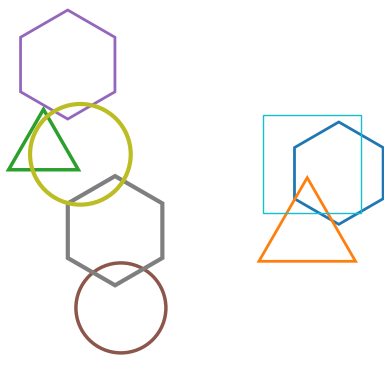[{"shape": "hexagon", "thickness": 2, "radius": 0.66, "center": [0.88, 0.55]}, {"shape": "triangle", "thickness": 2, "radius": 0.72, "center": [0.798, 0.394]}, {"shape": "triangle", "thickness": 2.5, "radius": 0.52, "center": [0.113, 0.611]}, {"shape": "hexagon", "thickness": 2, "radius": 0.71, "center": [0.176, 0.832]}, {"shape": "circle", "thickness": 2.5, "radius": 0.58, "center": [0.314, 0.2]}, {"shape": "hexagon", "thickness": 3, "radius": 0.71, "center": [0.299, 0.401]}, {"shape": "circle", "thickness": 3, "radius": 0.65, "center": [0.209, 0.599]}, {"shape": "square", "thickness": 1, "radius": 0.64, "center": [0.809, 0.574]}]